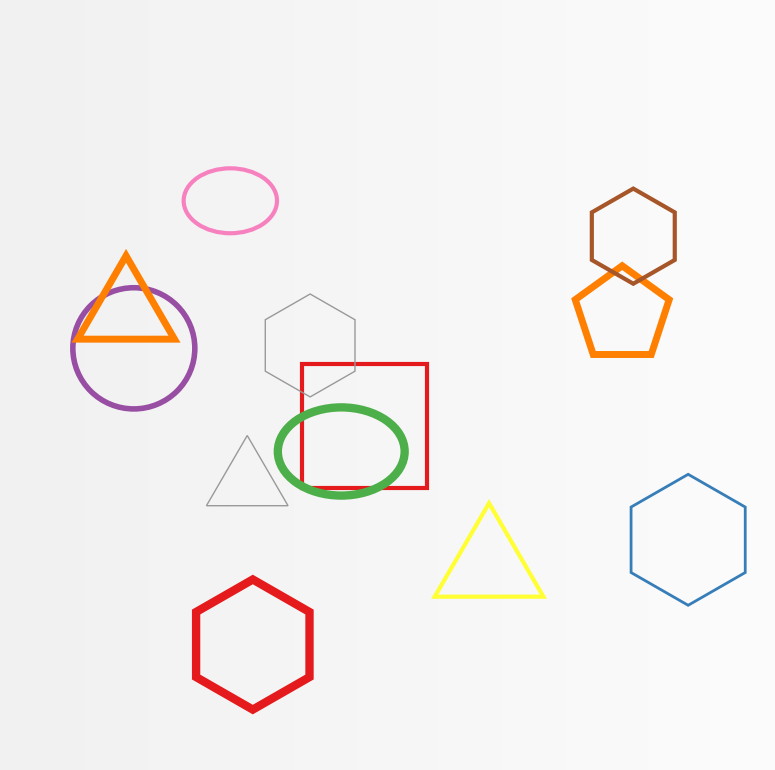[{"shape": "hexagon", "thickness": 3, "radius": 0.42, "center": [0.326, 0.163]}, {"shape": "square", "thickness": 1.5, "radius": 0.4, "center": [0.471, 0.447]}, {"shape": "hexagon", "thickness": 1, "radius": 0.43, "center": [0.888, 0.299]}, {"shape": "oval", "thickness": 3, "radius": 0.41, "center": [0.44, 0.414]}, {"shape": "circle", "thickness": 2, "radius": 0.39, "center": [0.173, 0.548]}, {"shape": "pentagon", "thickness": 2.5, "radius": 0.32, "center": [0.803, 0.591]}, {"shape": "triangle", "thickness": 2.5, "radius": 0.36, "center": [0.163, 0.596]}, {"shape": "triangle", "thickness": 1.5, "radius": 0.4, "center": [0.631, 0.266]}, {"shape": "hexagon", "thickness": 1.5, "radius": 0.31, "center": [0.817, 0.693]}, {"shape": "oval", "thickness": 1.5, "radius": 0.3, "center": [0.297, 0.739]}, {"shape": "hexagon", "thickness": 0.5, "radius": 0.33, "center": [0.4, 0.551]}, {"shape": "triangle", "thickness": 0.5, "radius": 0.3, "center": [0.319, 0.374]}]